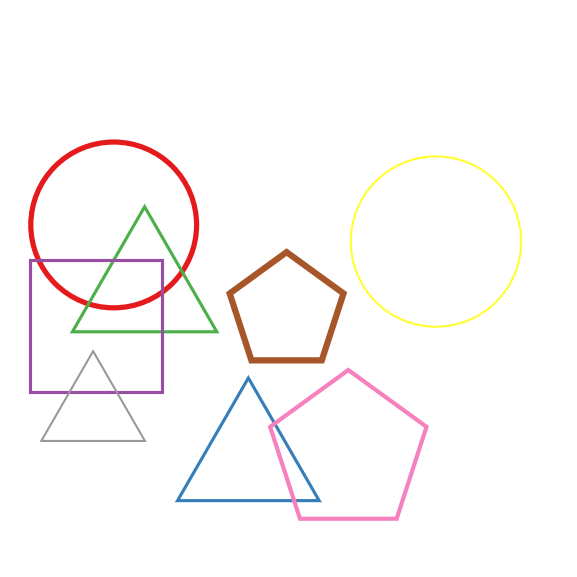[{"shape": "circle", "thickness": 2.5, "radius": 0.72, "center": [0.197, 0.61]}, {"shape": "triangle", "thickness": 1.5, "radius": 0.71, "center": [0.43, 0.203]}, {"shape": "triangle", "thickness": 1.5, "radius": 0.72, "center": [0.25, 0.497]}, {"shape": "square", "thickness": 1.5, "radius": 0.57, "center": [0.166, 0.434]}, {"shape": "circle", "thickness": 1, "radius": 0.74, "center": [0.755, 0.581]}, {"shape": "pentagon", "thickness": 3, "radius": 0.52, "center": [0.496, 0.459]}, {"shape": "pentagon", "thickness": 2, "radius": 0.71, "center": [0.603, 0.216]}, {"shape": "triangle", "thickness": 1, "radius": 0.52, "center": [0.161, 0.287]}]